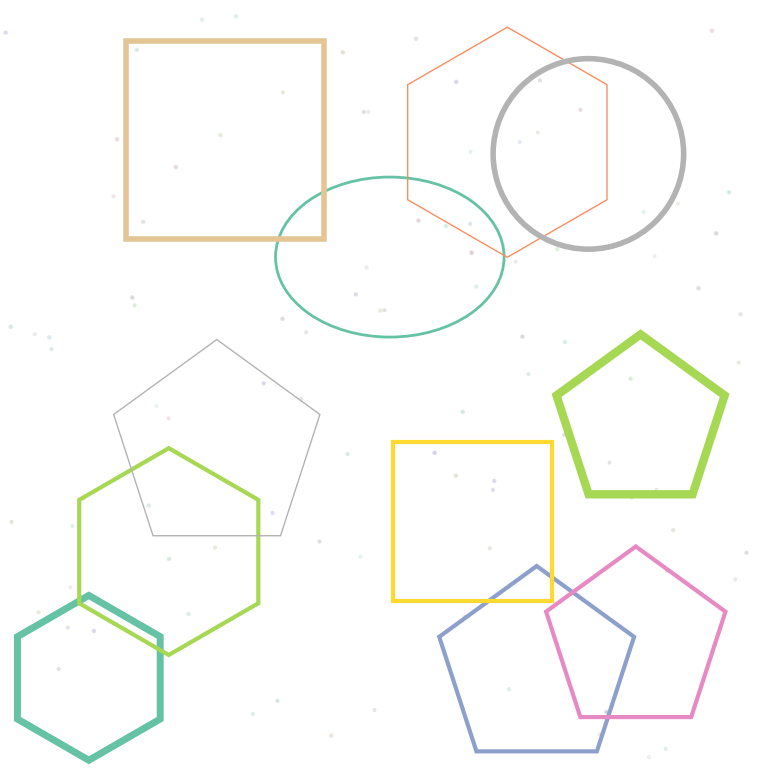[{"shape": "oval", "thickness": 1, "radius": 0.74, "center": [0.506, 0.666]}, {"shape": "hexagon", "thickness": 2.5, "radius": 0.54, "center": [0.115, 0.12]}, {"shape": "hexagon", "thickness": 0.5, "radius": 0.75, "center": [0.659, 0.815]}, {"shape": "pentagon", "thickness": 1.5, "radius": 0.67, "center": [0.697, 0.132]}, {"shape": "pentagon", "thickness": 1.5, "radius": 0.61, "center": [0.826, 0.168]}, {"shape": "hexagon", "thickness": 1.5, "radius": 0.67, "center": [0.219, 0.284]}, {"shape": "pentagon", "thickness": 3, "radius": 0.57, "center": [0.832, 0.451]}, {"shape": "square", "thickness": 1.5, "radius": 0.51, "center": [0.614, 0.323]}, {"shape": "square", "thickness": 2, "radius": 0.64, "center": [0.293, 0.818]}, {"shape": "circle", "thickness": 2, "radius": 0.62, "center": [0.764, 0.8]}, {"shape": "pentagon", "thickness": 0.5, "radius": 0.7, "center": [0.282, 0.418]}]